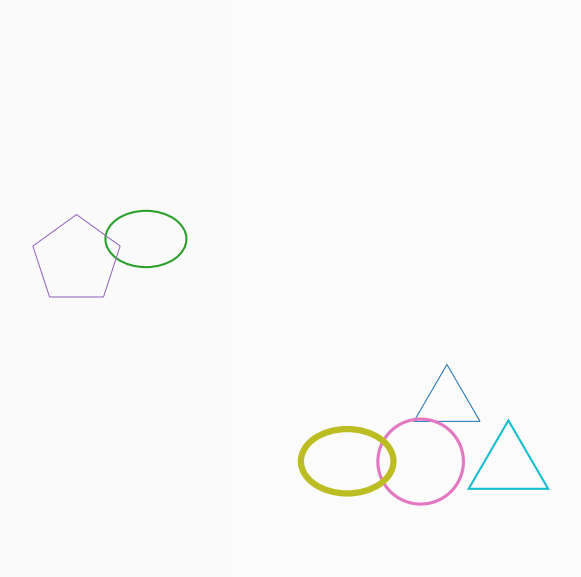[{"shape": "triangle", "thickness": 0.5, "radius": 0.33, "center": [0.769, 0.302]}, {"shape": "oval", "thickness": 1, "radius": 0.35, "center": [0.251, 0.585]}, {"shape": "pentagon", "thickness": 0.5, "radius": 0.39, "center": [0.132, 0.549]}, {"shape": "circle", "thickness": 1.5, "radius": 0.37, "center": [0.724, 0.2]}, {"shape": "oval", "thickness": 3, "radius": 0.4, "center": [0.597, 0.2]}, {"shape": "triangle", "thickness": 1, "radius": 0.39, "center": [0.875, 0.192]}]